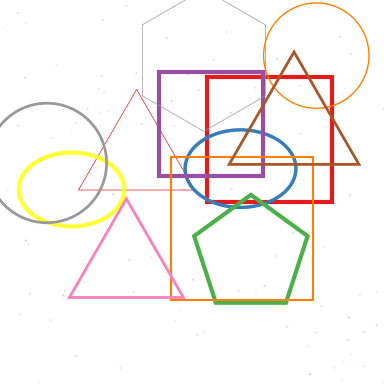[{"shape": "triangle", "thickness": 0.5, "radius": 0.87, "center": [0.355, 0.594]}, {"shape": "square", "thickness": 3, "radius": 0.81, "center": [0.7, 0.638]}, {"shape": "oval", "thickness": 2.5, "radius": 0.72, "center": [0.625, 0.562]}, {"shape": "pentagon", "thickness": 3, "radius": 0.77, "center": [0.652, 0.339]}, {"shape": "square", "thickness": 3, "radius": 0.68, "center": [0.548, 0.678]}, {"shape": "circle", "thickness": 1, "radius": 0.68, "center": [0.822, 0.856]}, {"shape": "square", "thickness": 1.5, "radius": 0.93, "center": [0.628, 0.407]}, {"shape": "oval", "thickness": 3, "radius": 0.69, "center": [0.186, 0.508]}, {"shape": "triangle", "thickness": 2, "radius": 0.97, "center": [0.764, 0.67]}, {"shape": "triangle", "thickness": 2, "radius": 0.85, "center": [0.328, 0.313]}, {"shape": "hexagon", "thickness": 0.5, "radius": 0.92, "center": [0.53, 0.843]}, {"shape": "circle", "thickness": 2, "radius": 0.78, "center": [0.122, 0.577]}]